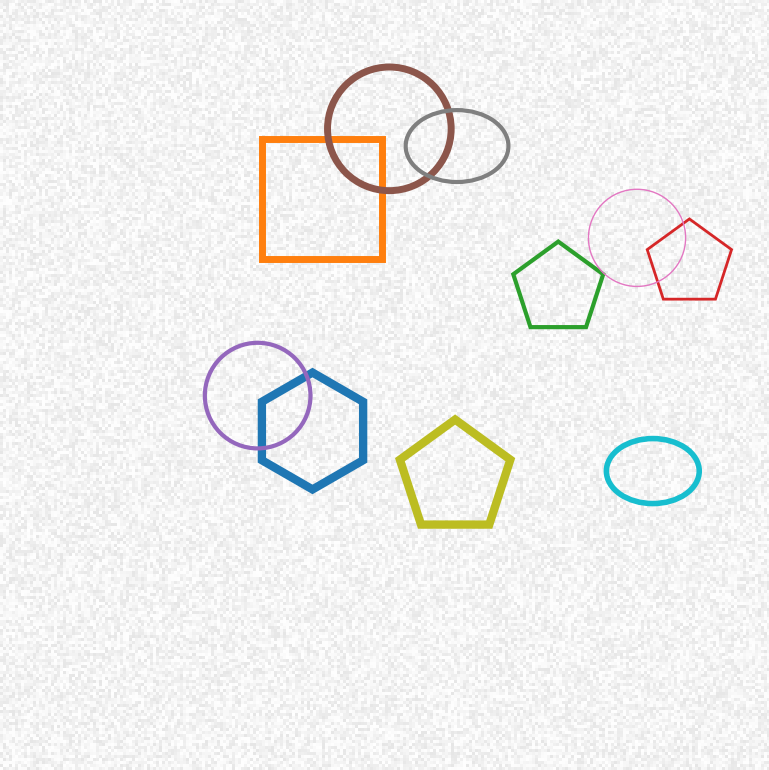[{"shape": "hexagon", "thickness": 3, "radius": 0.38, "center": [0.406, 0.44]}, {"shape": "square", "thickness": 2.5, "radius": 0.39, "center": [0.418, 0.741]}, {"shape": "pentagon", "thickness": 1.5, "radius": 0.31, "center": [0.725, 0.625]}, {"shape": "pentagon", "thickness": 1, "radius": 0.29, "center": [0.895, 0.658]}, {"shape": "circle", "thickness": 1.5, "radius": 0.34, "center": [0.335, 0.486]}, {"shape": "circle", "thickness": 2.5, "radius": 0.4, "center": [0.506, 0.833]}, {"shape": "circle", "thickness": 0.5, "radius": 0.32, "center": [0.827, 0.691]}, {"shape": "oval", "thickness": 1.5, "radius": 0.33, "center": [0.594, 0.81]}, {"shape": "pentagon", "thickness": 3, "radius": 0.38, "center": [0.591, 0.38]}, {"shape": "oval", "thickness": 2, "radius": 0.3, "center": [0.848, 0.388]}]